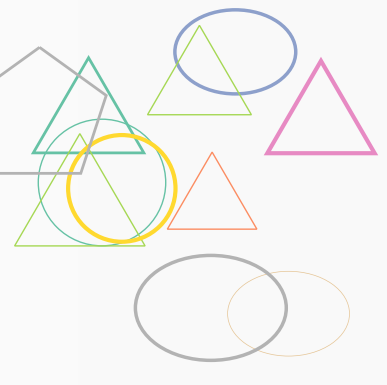[{"shape": "circle", "thickness": 1, "radius": 0.82, "center": [0.263, 0.526]}, {"shape": "triangle", "thickness": 2, "radius": 0.82, "center": [0.229, 0.685]}, {"shape": "triangle", "thickness": 1, "radius": 0.67, "center": [0.547, 0.471]}, {"shape": "oval", "thickness": 2.5, "radius": 0.78, "center": [0.607, 0.865]}, {"shape": "triangle", "thickness": 3, "radius": 0.8, "center": [0.828, 0.682]}, {"shape": "triangle", "thickness": 1, "radius": 0.97, "center": [0.206, 0.458]}, {"shape": "triangle", "thickness": 1, "radius": 0.77, "center": [0.515, 0.779]}, {"shape": "circle", "thickness": 3, "radius": 0.69, "center": [0.314, 0.511]}, {"shape": "oval", "thickness": 0.5, "radius": 0.79, "center": [0.745, 0.185]}, {"shape": "pentagon", "thickness": 2, "radius": 0.9, "center": [0.102, 0.696]}, {"shape": "oval", "thickness": 2.5, "radius": 0.97, "center": [0.544, 0.2]}]